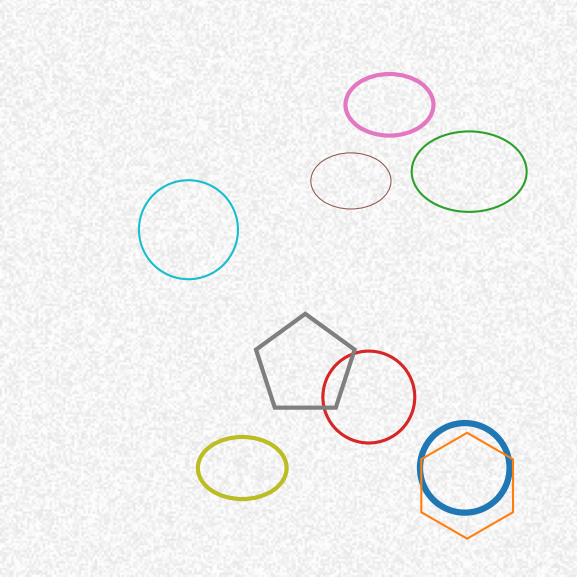[{"shape": "circle", "thickness": 3, "radius": 0.39, "center": [0.805, 0.189]}, {"shape": "hexagon", "thickness": 1, "radius": 0.46, "center": [0.809, 0.158]}, {"shape": "oval", "thickness": 1, "radius": 0.5, "center": [0.812, 0.702]}, {"shape": "circle", "thickness": 1.5, "radius": 0.4, "center": [0.639, 0.312]}, {"shape": "oval", "thickness": 0.5, "radius": 0.35, "center": [0.608, 0.686]}, {"shape": "oval", "thickness": 2, "radius": 0.38, "center": [0.674, 0.818]}, {"shape": "pentagon", "thickness": 2, "radius": 0.45, "center": [0.529, 0.366]}, {"shape": "oval", "thickness": 2, "radius": 0.38, "center": [0.419, 0.189]}, {"shape": "circle", "thickness": 1, "radius": 0.43, "center": [0.326, 0.601]}]